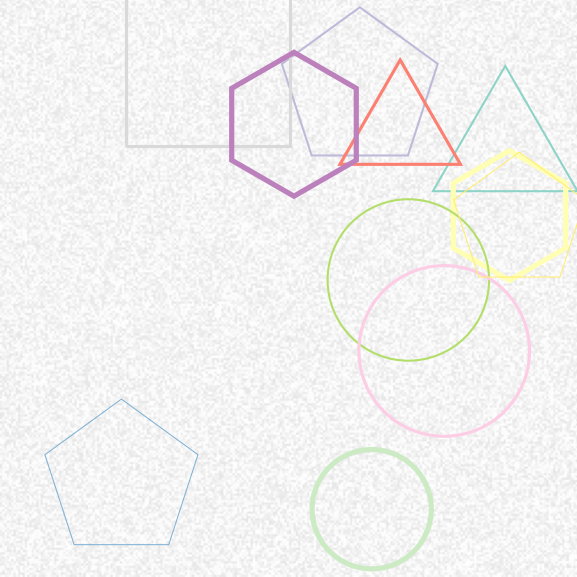[{"shape": "triangle", "thickness": 1, "radius": 0.72, "center": [0.875, 0.74]}, {"shape": "hexagon", "thickness": 2.5, "radius": 0.56, "center": [0.882, 0.626]}, {"shape": "pentagon", "thickness": 1, "radius": 0.71, "center": [0.623, 0.845]}, {"shape": "triangle", "thickness": 1.5, "radius": 0.6, "center": [0.693, 0.775]}, {"shape": "pentagon", "thickness": 0.5, "radius": 0.7, "center": [0.21, 0.169]}, {"shape": "circle", "thickness": 1, "radius": 0.7, "center": [0.707, 0.514]}, {"shape": "circle", "thickness": 1.5, "radius": 0.74, "center": [0.769, 0.391]}, {"shape": "square", "thickness": 1.5, "radius": 0.71, "center": [0.36, 0.888]}, {"shape": "hexagon", "thickness": 2.5, "radius": 0.62, "center": [0.509, 0.784]}, {"shape": "circle", "thickness": 2.5, "radius": 0.52, "center": [0.644, 0.117]}, {"shape": "pentagon", "thickness": 0.5, "radius": 0.6, "center": [0.899, 0.616]}]